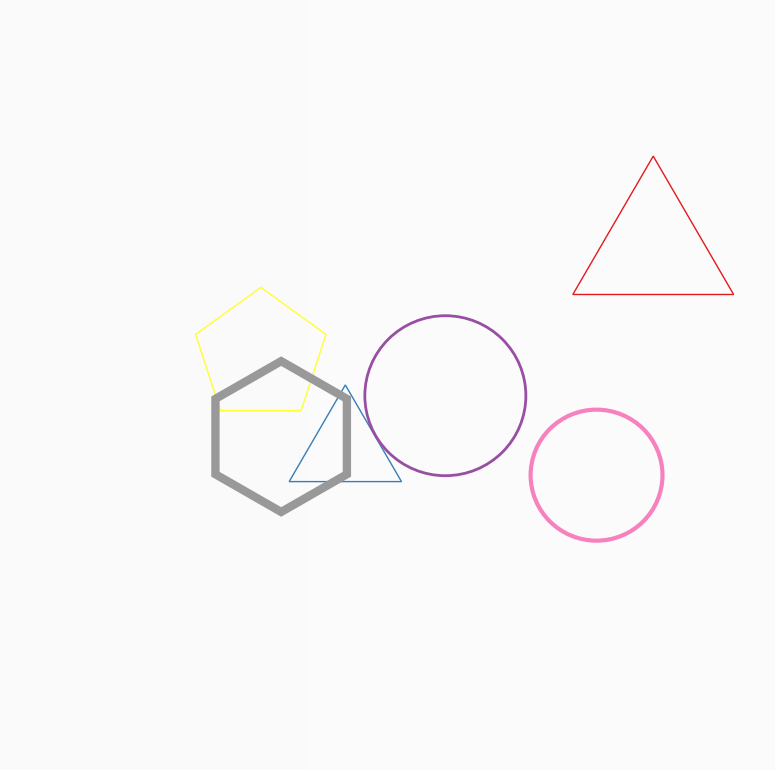[{"shape": "triangle", "thickness": 0.5, "radius": 0.6, "center": [0.843, 0.677]}, {"shape": "triangle", "thickness": 0.5, "radius": 0.42, "center": [0.446, 0.416]}, {"shape": "circle", "thickness": 1, "radius": 0.52, "center": [0.575, 0.486]}, {"shape": "pentagon", "thickness": 0.5, "radius": 0.44, "center": [0.337, 0.538]}, {"shape": "circle", "thickness": 1.5, "radius": 0.43, "center": [0.77, 0.383]}, {"shape": "hexagon", "thickness": 3, "radius": 0.49, "center": [0.363, 0.433]}]